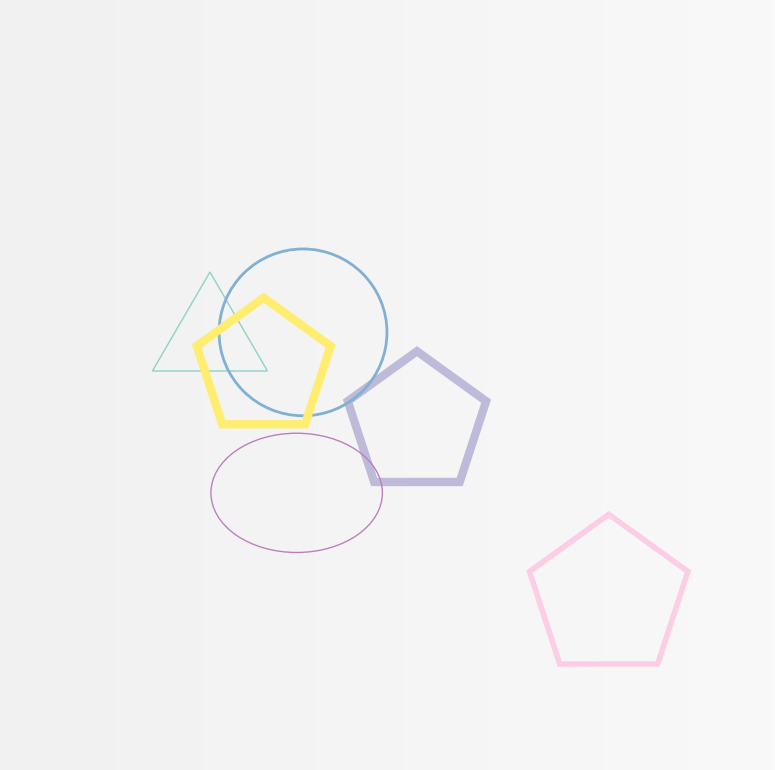[{"shape": "triangle", "thickness": 0.5, "radius": 0.43, "center": [0.271, 0.561]}, {"shape": "pentagon", "thickness": 3, "radius": 0.47, "center": [0.538, 0.45]}, {"shape": "circle", "thickness": 1, "radius": 0.54, "center": [0.391, 0.568]}, {"shape": "pentagon", "thickness": 2, "radius": 0.54, "center": [0.785, 0.225]}, {"shape": "oval", "thickness": 0.5, "radius": 0.55, "center": [0.383, 0.36]}, {"shape": "pentagon", "thickness": 3, "radius": 0.45, "center": [0.34, 0.523]}]